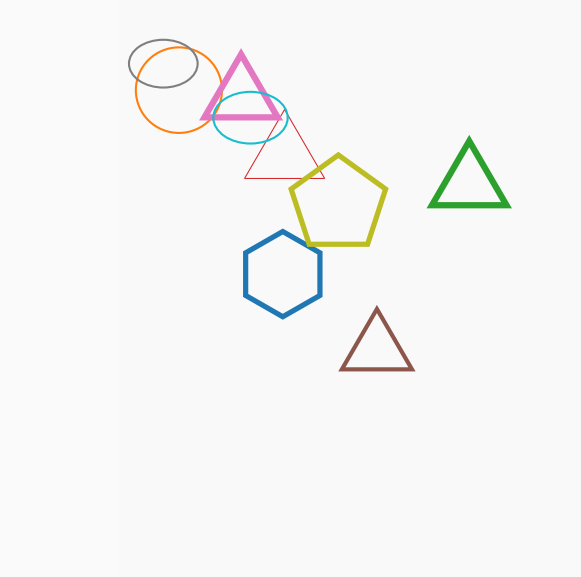[{"shape": "hexagon", "thickness": 2.5, "radius": 0.37, "center": [0.487, 0.524]}, {"shape": "circle", "thickness": 1, "radius": 0.37, "center": [0.308, 0.843]}, {"shape": "triangle", "thickness": 3, "radius": 0.37, "center": [0.807, 0.681]}, {"shape": "triangle", "thickness": 0.5, "radius": 0.4, "center": [0.49, 0.73]}, {"shape": "triangle", "thickness": 2, "radius": 0.35, "center": [0.648, 0.394]}, {"shape": "triangle", "thickness": 3, "radius": 0.36, "center": [0.415, 0.832]}, {"shape": "oval", "thickness": 1, "radius": 0.3, "center": [0.281, 0.889]}, {"shape": "pentagon", "thickness": 2.5, "radius": 0.43, "center": [0.582, 0.645]}, {"shape": "oval", "thickness": 1, "radius": 0.32, "center": [0.431, 0.795]}]